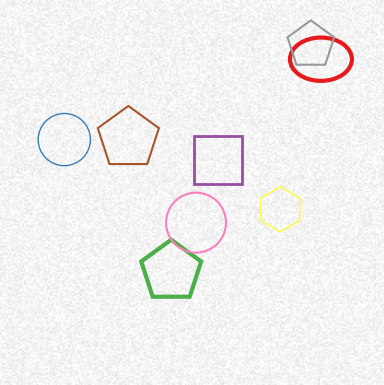[{"shape": "oval", "thickness": 3, "radius": 0.4, "center": [0.834, 0.846]}, {"shape": "circle", "thickness": 1, "radius": 0.34, "center": [0.167, 0.637]}, {"shape": "pentagon", "thickness": 3, "radius": 0.41, "center": [0.445, 0.295]}, {"shape": "square", "thickness": 2, "radius": 0.31, "center": [0.566, 0.585]}, {"shape": "hexagon", "thickness": 1, "radius": 0.29, "center": [0.728, 0.457]}, {"shape": "pentagon", "thickness": 1.5, "radius": 0.42, "center": [0.333, 0.641]}, {"shape": "circle", "thickness": 1.5, "radius": 0.39, "center": [0.509, 0.422]}, {"shape": "pentagon", "thickness": 1.5, "radius": 0.32, "center": [0.807, 0.883]}]